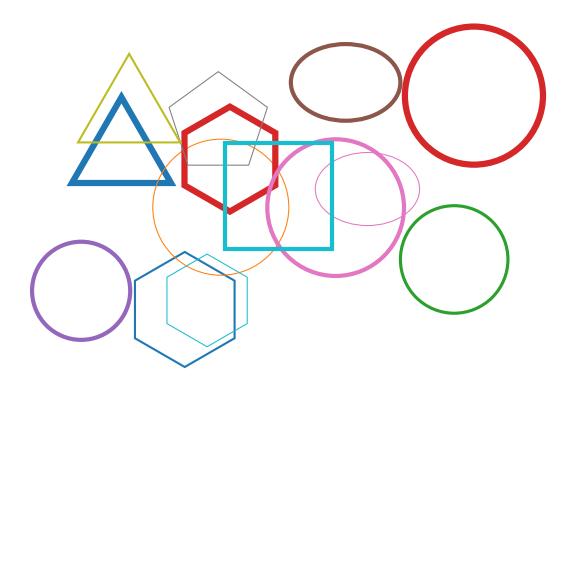[{"shape": "hexagon", "thickness": 1, "radius": 0.5, "center": [0.32, 0.463]}, {"shape": "triangle", "thickness": 3, "radius": 0.5, "center": [0.21, 0.732]}, {"shape": "circle", "thickness": 0.5, "radius": 0.59, "center": [0.382, 0.64]}, {"shape": "circle", "thickness": 1.5, "radius": 0.47, "center": [0.786, 0.55]}, {"shape": "circle", "thickness": 3, "radius": 0.6, "center": [0.821, 0.834]}, {"shape": "hexagon", "thickness": 3, "radius": 0.45, "center": [0.398, 0.724]}, {"shape": "circle", "thickness": 2, "radius": 0.42, "center": [0.14, 0.496]}, {"shape": "oval", "thickness": 2, "radius": 0.47, "center": [0.598, 0.856]}, {"shape": "oval", "thickness": 0.5, "radius": 0.45, "center": [0.636, 0.672]}, {"shape": "circle", "thickness": 2, "radius": 0.59, "center": [0.581, 0.64]}, {"shape": "pentagon", "thickness": 0.5, "radius": 0.45, "center": [0.378, 0.786]}, {"shape": "triangle", "thickness": 1, "radius": 0.51, "center": [0.224, 0.804]}, {"shape": "square", "thickness": 2, "radius": 0.46, "center": [0.482, 0.659]}, {"shape": "hexagon", "thickness": 0.5, "radius": 0.4, "center": [0.359, 0.479]}]